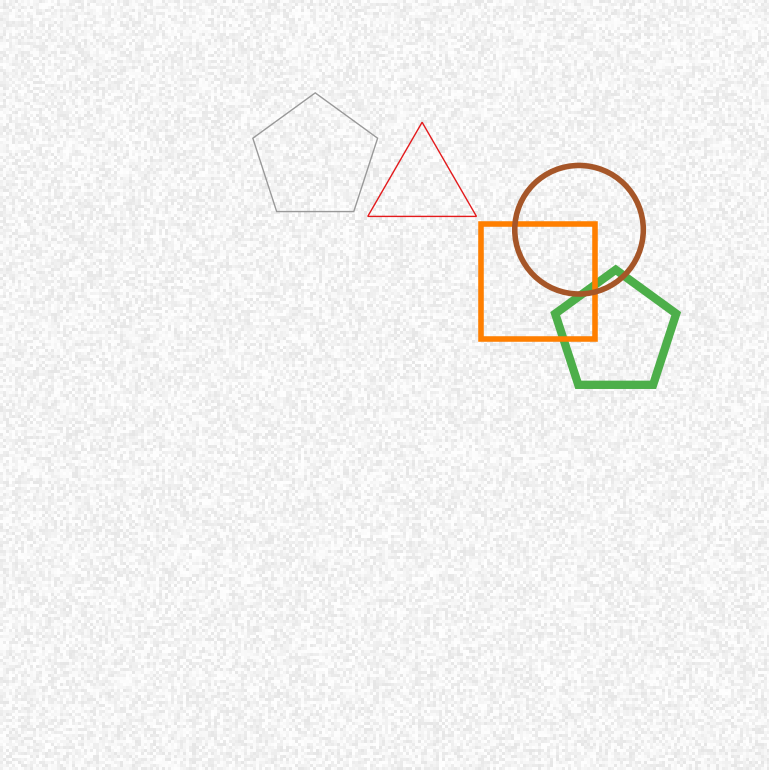[{"shape": "triangle", "thickness": 0.5, "radius": 0.41, "center": [0.548, 0.76]}, {"shape": "pentagon", "thickness": 3, "radius": 0.41, "center": [0.8, 0.567]}, {"shape": "square", "thickness": 2, "radius": 0.37, "center": [0.699, 0.634]}, {"shape": "circle", "thickness": 2, "radius": 0.42, "center": [0.752, 0.702]}, {"shape": "pentagon", "thickness": 0.5, "radius": 0.43, "center": [0.409, 0.794]}]